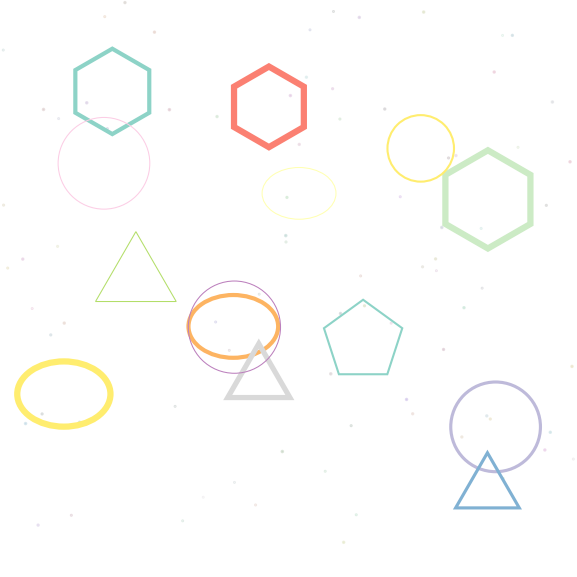[{"shape": "hexagon", "thickness": 2, "radius": 0.37, "center": [0.194, 0.841]}, {"shape": "pentagon", "thickness": 1, "radius": 0.36, "center": [0.629, 0.409]}, {"shape": "oval", "thickness": 0.5, "radius": 0.32, "center": [0.518, 0.664]}, {"shape": "circle", "thickness": 1.5, "radius": 0.39, "center": [0.858, 0.26]}, {"shape": "hexagon", "thickness": 3, "radius": 0.35, "center": [0.466, 0.814]}, {"shape": "triangle", "thickness": 1.5, "radius": 0.32, "center": [0.844, 0.151]}, {"shape": "oval", "thickness": 2, "radius": 0.39, "center": [0.404, 0.434]}, {"shape": "triangle", "thickness": 0.5, "radius": 0.4, "center": [0.235, 0.517]}, {"shape": "circle", "thickness": 0.5, "radius": 0.4, "center": [0.18, 0.716]}, {"shape": "triangle", "thickness": 2.5, "radius": 0.31, "center": [0.448, 0.342]}, {"shape": "circle", "thickness": 0.5, "radius": 0.4, "center": [0.406, 0.433]}, {"shape": "hexagon", "thickness": 3, "radius": 0.43, "center": [0.845, 0.654]}, {"shape": "circle", "thickness": 1, "radius": 0.29, "center": [0.729, 0.742]}, {"shape": "oval", "thickness": 3, "radius": 0.4, "center": [0.111, 0.317]}]